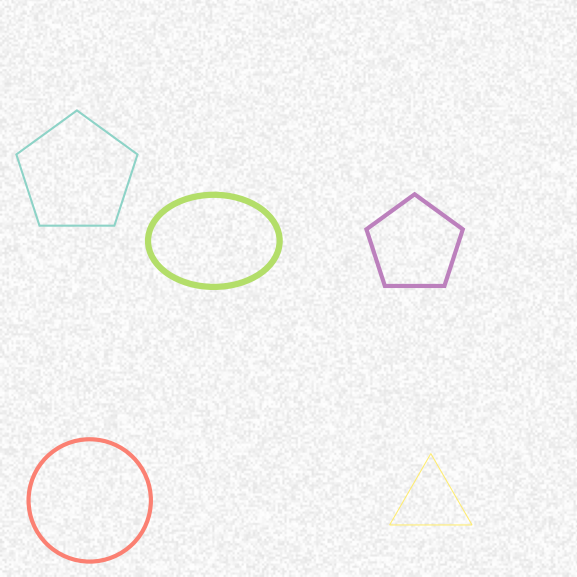[{"shape": "pentagon", "thickness": 1, "radius": 0.55, "center": [0.133, 0.698]}, {"shape": "circle", "thickness": 2, "radius": 0.53, "center": [0.155, 0.133]}, {"shape": "oval", "thickness": 3, "radius": 0.57, "center": [0.37, 0.582]}, {"shape": "pentagon", "thickness": 2, "radius": 0.44, "center": [0.718, 0.575]}, {"shape": "triangle", "thickness": 0.5, "radius": 0.41, "center": [0.746, 0.131]}]